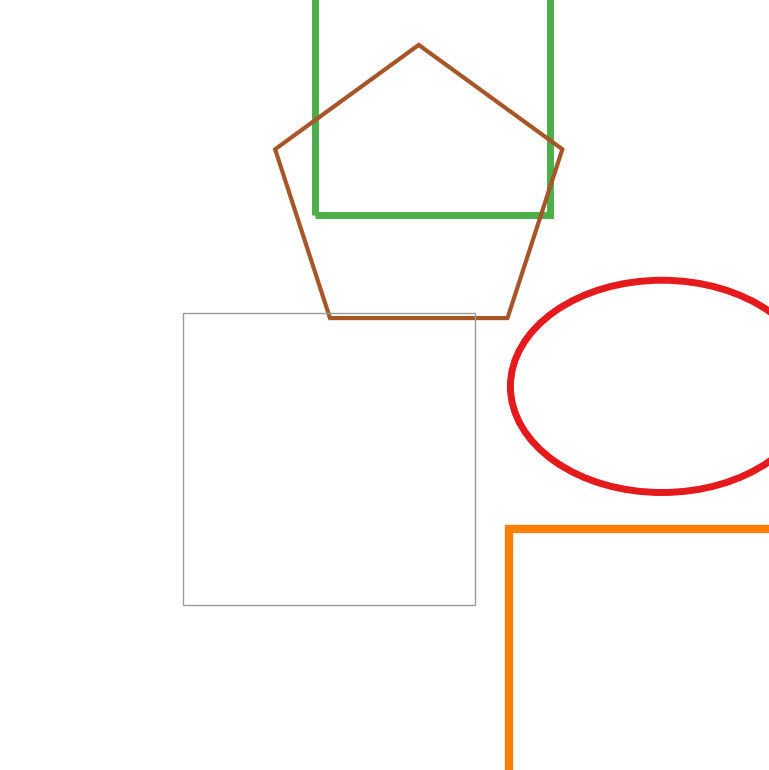[{"shape": "oval", "thickness": 2.5, "radius": 0.98, "center": [0.86, 0.498]}, {"shape": "square", "thickness": 2.5, "radius": 0.76, "center": [0.561, 0.874]}, {"shape": "square", "thickness": 3, "radius": 0.91, "center": [0.843, 0.13]}, {"shape": "pentagon", "thickness": 1.5, "radius": 0.98, "center": [0.544, 0.746]}, {"shape": "square", "thickness": 0.5, "radius": 0.95, "center": [0.427, 0.404]}]